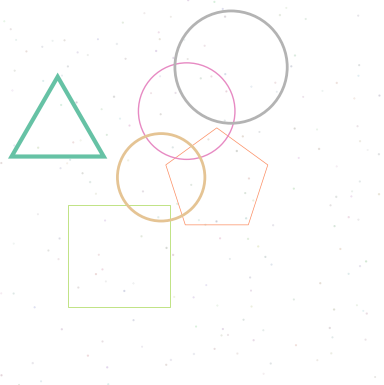[{"shape": "triangle", "thickness": 3, "radius": 0.69, "center": [0.15, 0.663]}, {"shape": "pentagon", "thickness": 0.5, "radius": 0.7, "center": [0.563, 0.529]}, {"shape": "circle", "thickness": 1, "radius": 0.63, "center": [0.485, 0.711]}, {"shape": "square", "thickness": 0.5, "radius": 0.66, "center": [0.309, 0.335]}, {"shape": "circle", "thickness": 2, "radius": 0.57, "center": [0.419, 0.539]}, {"shape": "circle", "thickness": 2, "radius": 0.73, "center": [0.6, 0.826]}]